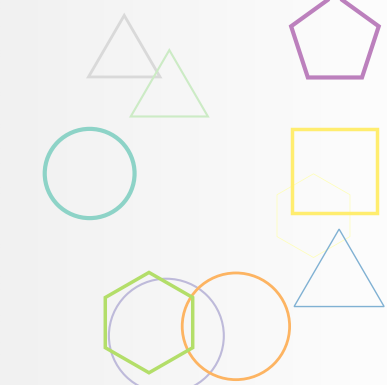[{"shape": "circle", "thickness": 3, "radius": 0.58, "center": [0.231, 0.549]}, {"shape": "hexagon", "thickness": 0.5, "radius": 0.54, "center": [0.809, 0.44]}, {"shape": "circle", "thickness": 1.5, "radius": 0.74, "center": [0.429, 0.128]}, {"shape": "triangle", "thickness": 1, "radius": 0.67, "center": [0.875, 0.271]}, {"shape": "circle", "thickness": 2, "radius": 0.69, "center": [0.609, 0.152]}, {"shape": "hexagon", "thickness": 2.5, "radius": 0.65, "center": [0.384, 0.162]}, {"shape": "triangle", "thickness": 2, "radius": 0.53, "center": [0.321, 0.853]}, {"shape": "pentagon", "thickness": 3, "radius": 0.59, "center": [0.864, 0.895]}, {"shape": "triangle", "thickness": 1.5, "radius": 0.57, "center": [0.437, 0.755]}, {"shape": "square", "thickness": 2.5, "radius": 0.55, "center": [0.864, 0.555]}]